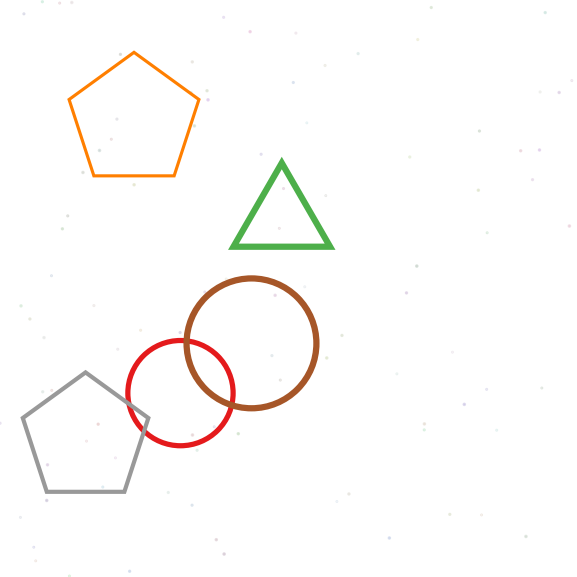[{"shape": "circle", "thickness": 2.5, "radius": 0.46, "center": [0.313, 0.318]}, {"shape": "triangle", "thickness": 3, "radius": 0.48, "center": [0.488, 0.62]}, {"shape": "pentagon", "thickness": 1.5, "radius": 0.59, "center": [0.232, 0.79]}, {"shape": "circle", "thickness": 3, "radius": 0.56, "center": [0.435, 0.405]}, {"shape": "pentagon", "thickness": 2, "radius": 0.57, "center": [0.148, 0.24]}]